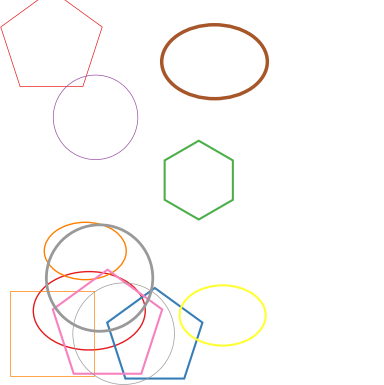[{"shape": "oval", "thickness": 1, "radius": 0.73, "center": [0.232, 0.193]}, {"shape": "pentagon", "thickness": 0.5, "radius": 0.69, "center": [0.134, 0.887]}, {"shape": "pentagon", "thickness": 1.5, "radius": 0.65, "center": [0.402, 0.122]}, {"shape": "hexagon", "thickness": 1.5, "radius": 0.51, "center": [0.516, 0.532]}, {"shape": "circle", "thickness": 0.5, "radius": 0.55, "center": [0.248, 0.695]}, {"shape": "square", "thickness": 0.5, "radius": 0.55, "center": [0.134, 0.134]}, {"shape": "oval", "thickness": 1, "radius": 0.53, "center": [0.221, 0.348]}, {"shape": "oval", "thickness": 1.5, "radius": 0.56, "center": [0.578, 0.181]}, {"shape": "oval", "thickness": 2.5, "radius": 0.69, "center": [0.557, 0.84]}, {"shape": "pentagon", "thickness": 1.5, "radius": 0.75, "center": [0.279, 0.15]}, {"shape": "circle", "thickness": 0.5, "radius": 0.66, "center": [0.321, 0.133]}, {"shape": "circle", "thickness": 2, "radius": 0.69, "center": [0.259, 0.278]}]